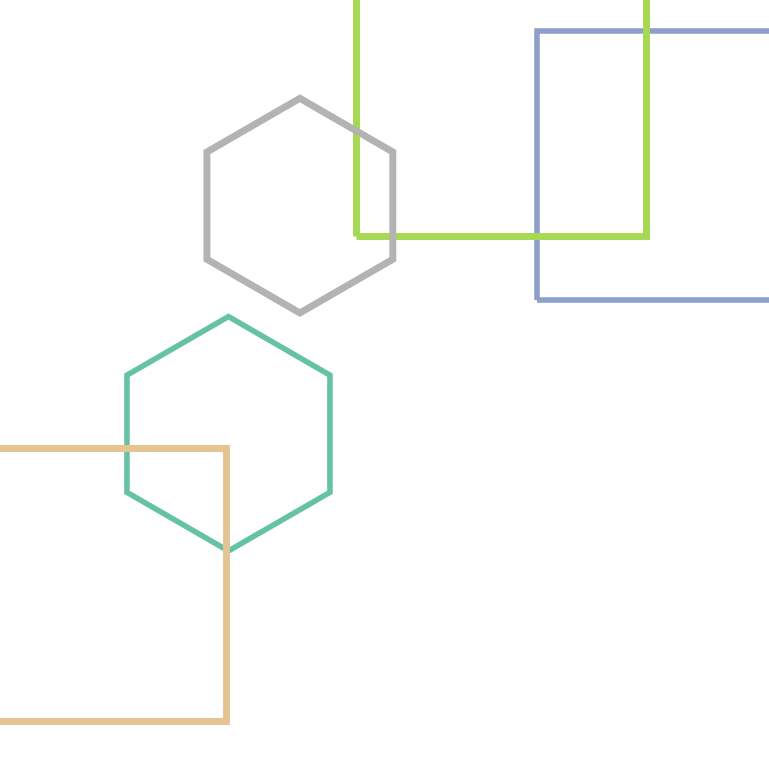[{"shape": "hexagon", "thickness": 2, "radius": 0.76, "center": [0.297, 0.437]}, {"shape": "square", "thickness": 2, "radius": 0.87, "center": [0.872, 0.785]}, {"shape": "square", "thickness": 2.5, "radius": 0.94, "center": [0.65, 0.883]}, {"shape": "square", "thickness": 2.5, "radius": 0.89, "center": [0.117, 0.241]}, {"shape": "hexagon", "thickness": 2.5, "radius": 0.7, "center": [0.389, 0.733]}]